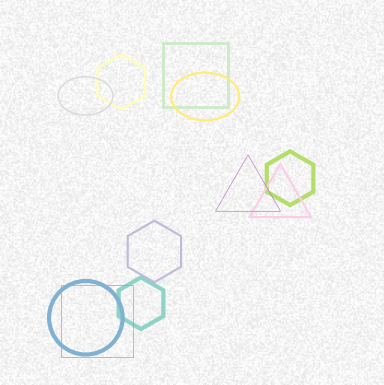[{"shape": "hexagon", "thickness": 3, "radius": 0.34, "center": [0.366, 0.212]}, {"shape": "hexagon", "thickness": 1.5, "radius": 0.36, "center": [0.315, 0.787]}, {"shape": "hexagon", "thickness": 1.5, "radius": 0.4, "center": [0.401, 0.347]}, {"shape": "square", "thickness": 0.5, "radius": 0.47, "center": [0.251, 0.167]}, {"shape": "circle", "thickness": 3, "radius": 0.48, "center": [0.223, 0.175]}, {"shape": "hexagon", "thickness": 3, "radius": 0.35, "center": [0.753, 0.537]}, {"shape": "triangle", "thickness": 1.5, "radius": 0.46, "center": [0.728, 0.482]}, {"shape": "oval", "thickness": 1, "radius": 0.36, "center": [0.222, 0.751]}, {"shape": "triangle", "thickness": 0.5, "radius": 0.49, "center": [0.644, 0.5]}, {"shape": "square", "thickness": 2, "radius": 0.42, "center": [0.507, 0.805]}, {"shape": "oval", "thickness": 1.5, "radius": 0.44, "center": [0.533, 0.749]}]